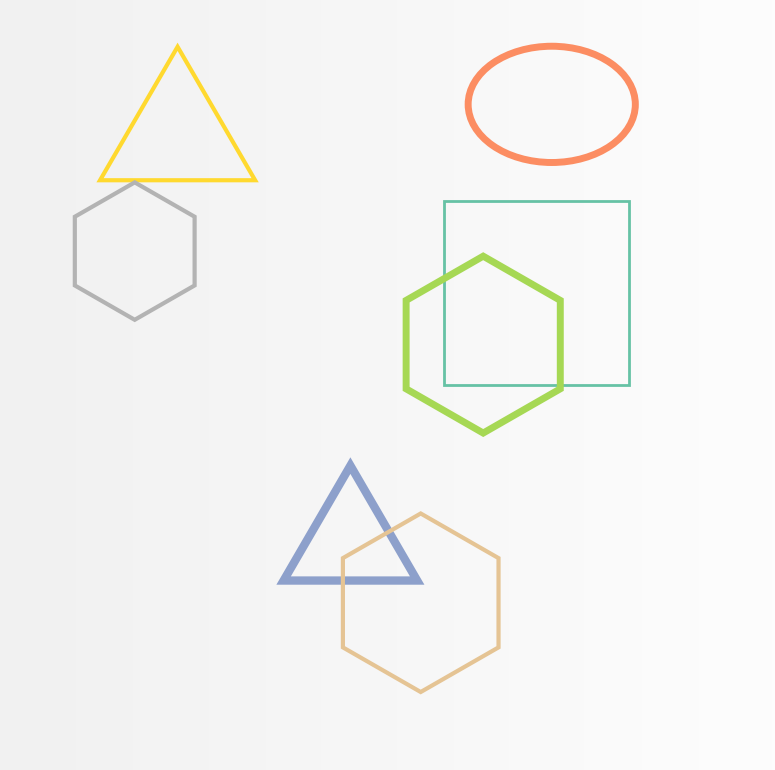[{"shape": "square", "thickness": 1, "radius": 0.6, "center": [0.693, 0.62]}, {"shape": "oval", "thickness": 2.5, "radius": 0.54, "center": [0.712, 0.864]}, {"shape": "triangle", "thickness": 3, "radius": 0.5, "center": [0.452, 0.296]}, {"shape": "hexagon", "thickness": 2.5, "radius": 0.57, "center": [0.623, 0.552]}, {"shape": "triangle", "thickness": 1.5, "radius": 0.58, "center": [0.229, 0.824]}, {"shape": "hexagon", "thickness": 1.5, "radius": 0.58, "center": [0.543, 0.217]}, {"shape": "hexagon", "thickness": 1.5, "radius": 0.45, "center": [0.174, 0.674]}]